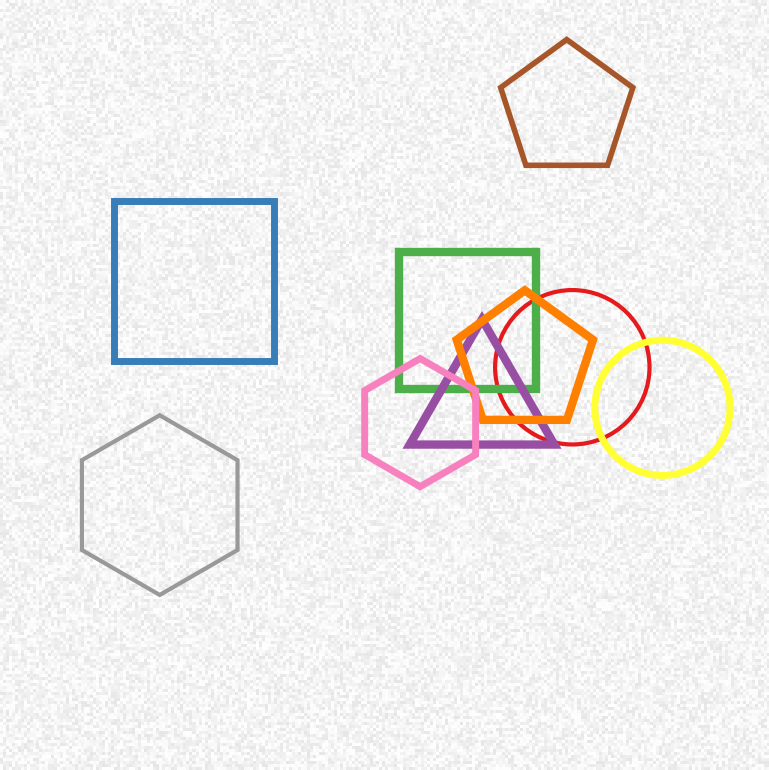[{"shape": "circle", "thickness": 1.5, "radius": 0.5, "center": [0.743, 0.523]}, {"shape": "square", "thickness": 2.5, "radius": 0.52, "center": [0.252, 0.635]}, {"shape": "square", "thickness": 3, "radius": 0.44, "center": [0.607, 0.583]}, {"shape": "triangle", "thickness": 3, "radius": 0.54, "center": [0.626, 0.477]}, {"shape": "pentagon", "thickness": 3, "radius": 0.47, "center": [0.682, 0.53]}, {"shape": "circle", "thickness": 2.5, "radius": 0.44, "center": [0.86, 0.47]}, {"shape": "pentagon", "thickness": 2, "radius": 0.45, "center": [0.736, 0.858]}, {"shape": "hexagon", "thickness": 2.5, "radius": 0.42, "center": [0.546, 0.451]}, {"shape": "hexagon", "thickness": 1.5, "radius": 0.58, "center": [0.207, 0.344]}]